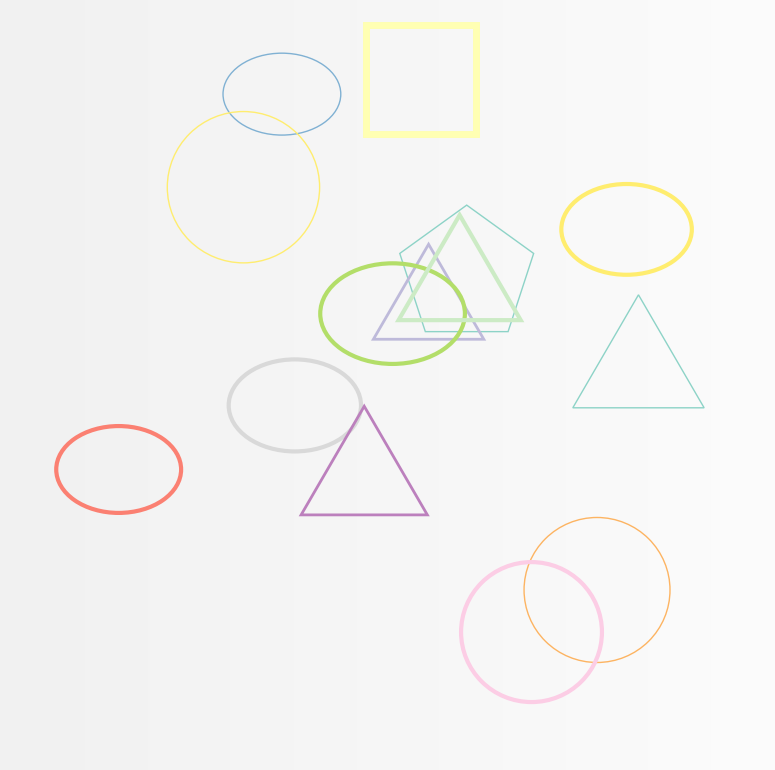[{"shape": "pentagon", "thickness": 0.5, "radius": 0.45, "center": [0.602, 0.643]}, {"shape": "triangle", "thickness": 0.5, "radius": 0.49, "center": [0.824, 0.519]}, {"shape": "square", "thickness": 2.5, "radius": 0.35, "center": [0.544, 0.897]}, {"shape": "triangle", "thickness": 1, "radius": 0.41, "center": [0.553, 0.601]}, {"shape": "oval", "thickness": 1.5, "radius": 0.4, "center": [0.153, 0.39]}, {"shape": "oval", "thickness": 0.5, "radius": 0.38, "center": [0.364, 0.878]}, {"shape": "circle", "thickness": 0.5, "radius": 0.47, "center": [0.77, 0.234]}, {"shape": "oval", "thickness": 1.5, "radius": 0.47, "center": [0.507, 0.593]}, {"shape": "circle", "thickness": 1.5, "radius": 0.45, "center": [0.686, 0.179]}, {"shape": "oval", "thickness": 1.5, "radius": 0.43, "center": [0.38, 0.473]}, {"shape": "triangle", "thickness": 1, "radius": 0.47, "center": [0.47, 0.378]}, {"shape": "triangle", "thickness": 1.5, "radius": 0.45, "center": [0.593, 0.63]}, {"shape": "circle", "thickness": 0.5, "radius": 0.49, "center": [0.314, 0.757]}, {"shape": "oval", "thickness": 1.5, "radius": 0.42, "center": [0.808, 0.702]}]